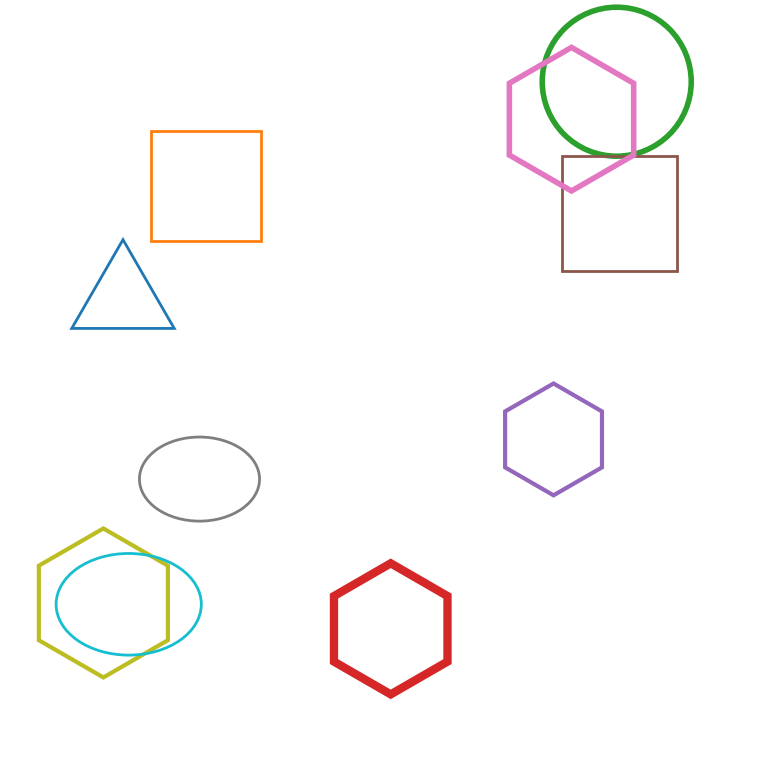[{"shape": "triangle", "thickness": 1, "radius": 0.38, "center": [0.16, 0.612]}, {"shape": "square", "thickness": 1, "radius": 0.36, "center": [0.268, 0.759]}, {"shape": "circle", "thickness": 2, "radius": 0.48, "center": [0.801, 0.894]}, {"shape": "hexagon", "thickness": 3, "radius": 0.43, "center": [0.507, 0.183]}, {"shape": "hexagon", "thickness": 1.5, "radius": 0.36, "center": [0.719, 0.429]}, {"shape": "square", "thickness": 1, "radius": 0.37, "center": [0.804, 0.723]}, {"shape": "hexagon", "thickness": 2, "radius": 0.47, "center": [0.742, 0.845]}, {"shape": "oval", "thickness": 1, "radius": 0.39, "center": [0.259, 0.378]}, {"shape": "hexagon", "thickness": 1.5, "radius": 0.48, "center": [0.134, 0.217]}, {"shape": "oval", "thickness": 1, "radius": 0.47, "center": [0.167, 0.215]}]